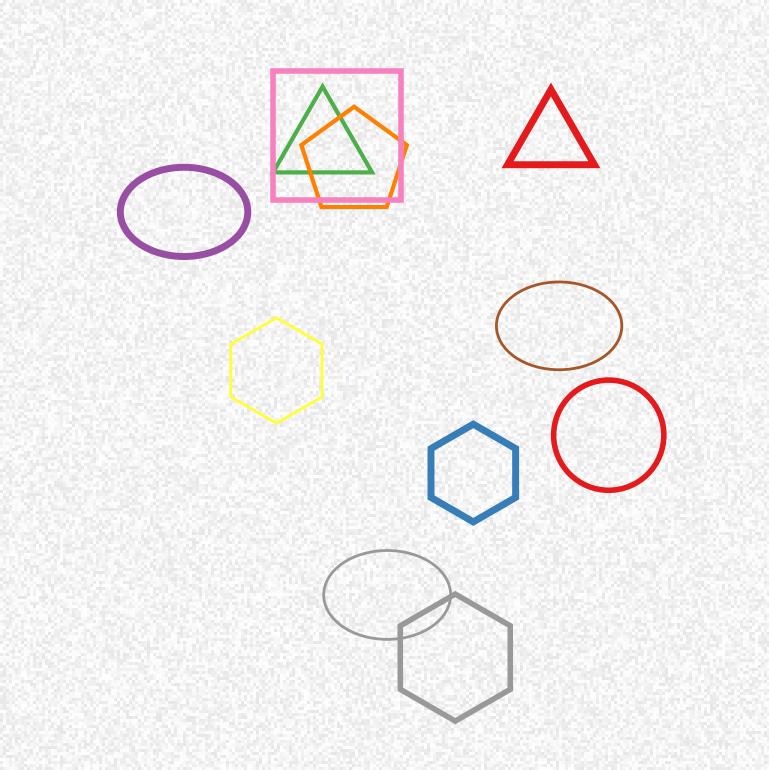[{"shape": "triangle", "thickness": 2.5, "radius": 0.33, "center": [0.716, 0.819]}, {"shape": "circle", "thickness": 2, "radius": 0.36, "center": [0.791, 0.435]}, {"shape": "hexagon", "thickness": 2.5, "radius": 0.32, "center": [0.615, 0.386]}, {"shape": "triangle", "thickness": 1.5, "radius": 0.37, "center": [0.419, 0.813]}, {"shape": "oval", "thickness": 2.5, "radius": 0.41, "center": [0.239, 0.725]}, {"shape": "pentagon", "thickness": 1.5, "radius": 0.36, "center": [0.46, 0.789]}, {"shape": "hexagon", "thickness": 1, "radius": 0.34, "center": [0.359, 0.519]}, {"shape": "oval", "thickness": 1, "radius": 0.41, "center": [0.726, 0.577]}, {"shape": "square", "thickness": 2, "radius": 0.42, "center": [0.438, 0.824]}, {"shape": "hexagon", "thickness": 2, "radius": 0.41, "center": [0.591, 0.146]}, {"shape": "oval", "thickness": 1, "radius": 0.41, "center": [0.503, 0.227]}]